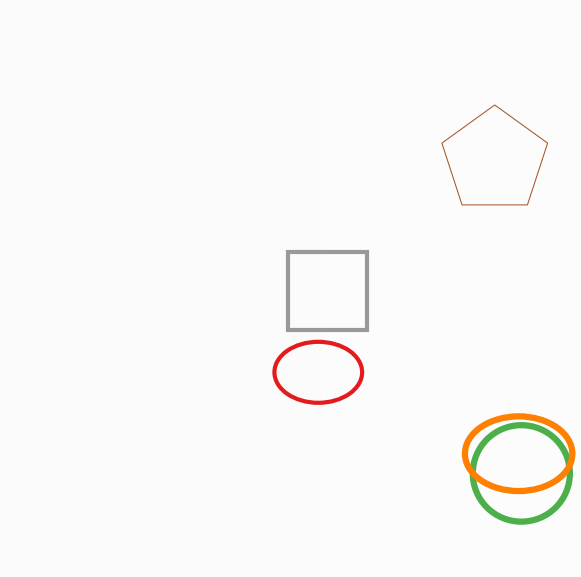[{"shape": "oval", "thickness": 2, "radius": 0.38, "center": [0.548, 0.354]}, {"shape": "circle", "thickness": 3, "radius": 0.42, "center": [0.897, 0.179]}, {"shape": "oval", "thickness": 3, "radius": 0.46, "center": [0.892, 0.213]}, {"shape": "pentagon", "thickness": 0.5, "radius": 0.48, "center": [0.851, 0.722]}, {"shape": "square", "thickness": 2, "radius": 0.34, "center": [0.563, 0.496]}]